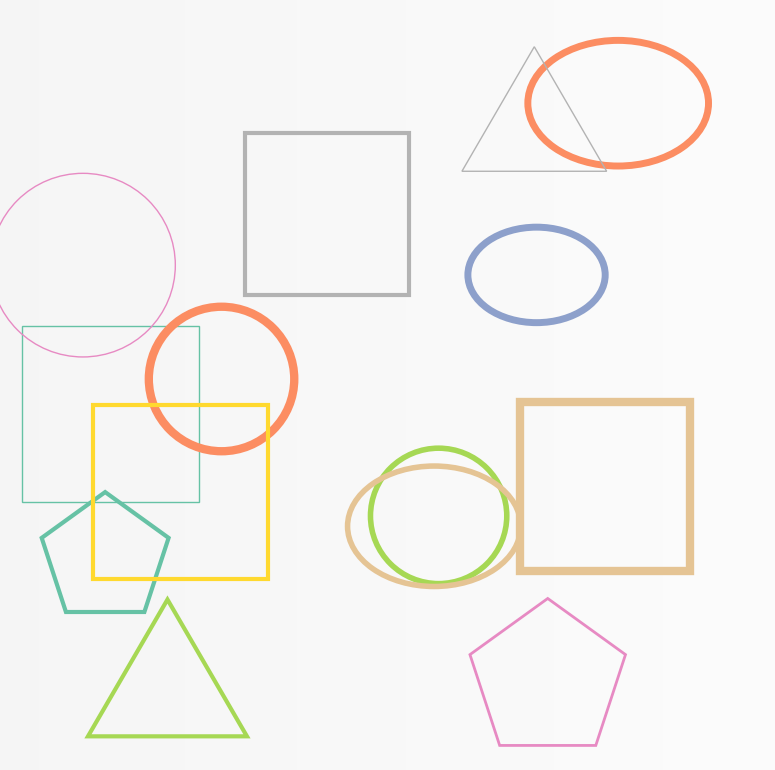[{"shape": "pentagon", "thickness": 1.5, "radius": 0.43, "center": [0.136, 0.275]}, {"shape": "square", "thickness": 0.5, "radius": 0.57, "center": [0.142, 0.463]}, {"shape": "circle", "thickness": 3, "radius": 0.47, "center": [0.286, 0.508]}, {"shape": "oval", "thickness": 2.5, "radius": 0.58, "center": [0.798, 0.866]}, {"shape": "oval", "thickness": 2.5, "radius": 0.44, "center": [0.692, 0.643]}, {"shape": "circle", "thickness": 0.5, "radius": 0.6, "center": [0.107, 0.656]}, {"shape": "pentagon", "thickness": 1, "radius": 0.53, "center": [0.707, 0.117]}, {"shape": "circle", "thickness": 2, "radius": 0.44, "center": [0.566, 0.33]}, {"shape": "triangle", "thickness": 1.5, "radius": 0.59, "center": [0.216, 0.103]}, {"shape": "square", "thickness": 1.5, "radius": 0.57, "center": [0.233, 0.361]}, {"shape": "oval", "thickness": 2, "radius": 0.56, "center": [0.56, 0.317]}, {"shape": "square", "thickness": 3, "radius": 0.55, "center": [0.781, 0.368]}, {"shape": "square", "thickness": 1.5, "radius": 0.53, "center": [0.422, 0.722]}, {"shape": "triangle", "thickness": 0.5, "radius": 0.54, "center": [0.689, 0.831]}]